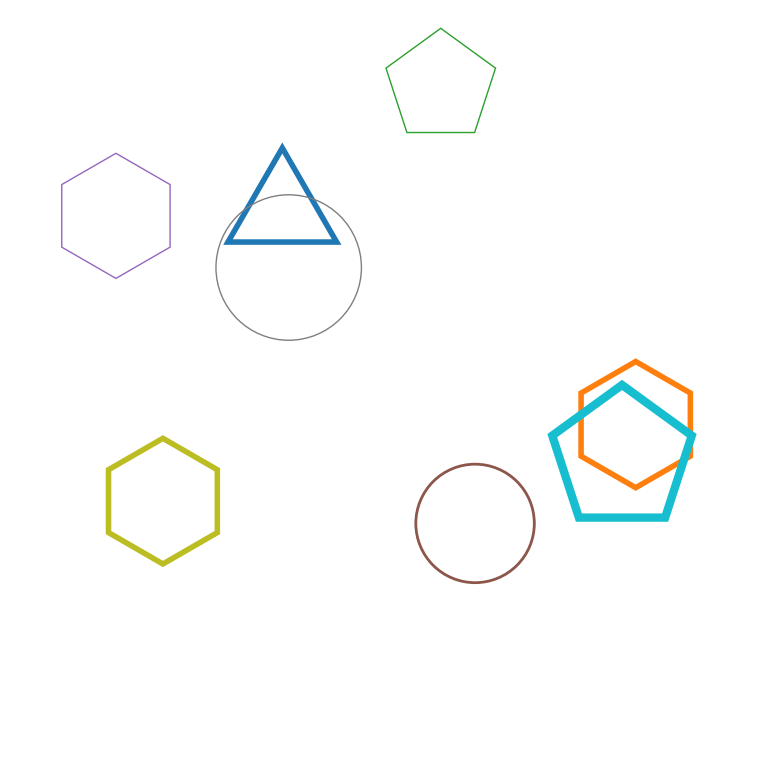[{"shape": "triangle", "thickness": 2, "radius": 0.41, "center": [0.367, 0.726]}, {"shape": "hexagon", "thickness": 2, "radius": 0.41, "center": [0.826, 0.449]}, {"shape": "pentagon", "thickness": 0.5, "radius": 0.37, "center": [0.572, 0.888]}, {"shape": "hexagon", "thickness": 0.5, "radius": 0.41, "center": [0.151, 0.72]}, {"shape": "circle", "thickness": 1, "radius": 0.38, "center": [0.617, 0.32]}, {"shape": "circle", "thickness": 0.5, "radius": 0.47, "center": [0.375, 0.653]}, {"shape": "hexagon", "thickness": 2, "radius": 0.41, "center": [0.212, 0.349]}, {"shape": "pentagon", "thickness": 3, "radius": 0.48, "center": [0.808, 0.405]}]